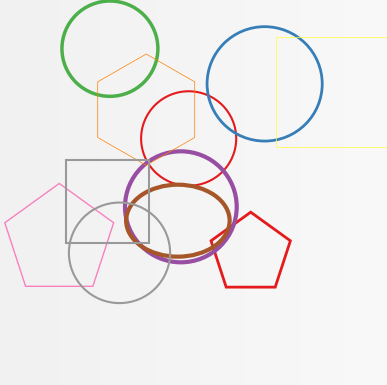[{"shape": "circle", "thickness": 1.5, "radius": 0.61, "center": [0.487, 0.64]}, {"shape": "pentagon", "thickness": 2, "radius": 0.54, "center": [0.647, 0.341]}, {"shape": "circle", "thickness": 2, "radius": 0.74, "center": [0.683, 0.782]}, {"shape": "circle", "thickness": 2.5, "radius": 0.62, "center": [0.284, 0.874]}, {"shape": "circle", "thickness": 3, "radius": 0.72, "center": [0.467, 0.463]}, {"shape": "hexagon", "thickness": 0.5, "radius": 0.72, "center": [0.377, 0.715]}, {"shape": "square", "thickness": 0.5, "radius": 0.71, "center": [0.855, 0.761]}, {"shape": "oval", "thickness": 3, "radius": 0.67, "center": [0.459, 0.427]}, {"shape": "pentagon", "thickness": 1, "radius": 0.74, "center": [0.153, 0.376]}, {"shape": "square", "thickness": 1.5, "radius": 0.54, "center": [0.278, 0.477]}, {"shape": "circle", "thickness": 1.5, "radius": 0.65, "center": [0.308, 0.343]}]